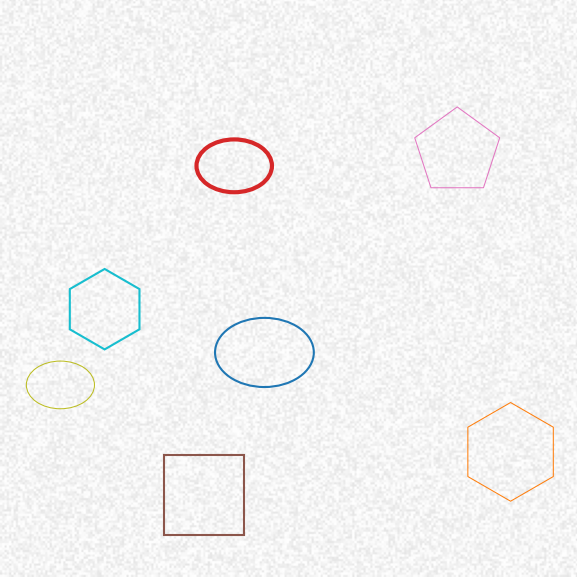[{"shape": "oval", "thickness": 1, "radius": 0.43, "center": [0.458, 0.389]}, {"shape": "hexagon", "thickness": 0.5, "radius": 0.43, "center": [0.884, 0.217]}, {"shape": "oval", "thickness": 2, "radius": 0.33, "center": [0.406, 0.712]}, {"shape": "square", "thickness": 1, "radius": 0.35, "center": [0.353, 0.142]}, {"shape": "pentagon", "thickness": 0.5, "radius": 0.39, "center": [0.792, 0.737]}, {"shape": "oval", "thickness": 0.5, "radius": 0.29, "center": [0.105, 0.333]}, {"shape": "hexagon", "thickness": 1, "radius": 0.35, "center": [0.181, 0.464]}]